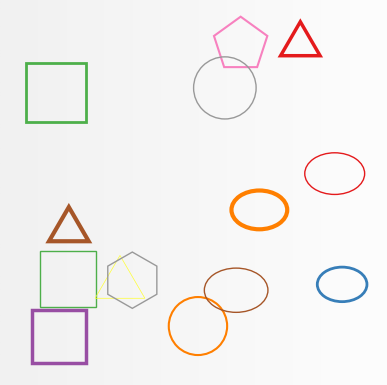[{"shape": "oval", "thickness": 1, "radius": 0.39, "center": [0.864, 0.549]}, {"shape": "triangle", "thickness": 2.5, "radius": 0.29, "center": [0.775, 0.885]}, {"shape": "oval", "thickness": 2, "radius": 0.32, "center": [0.883, 0.261]}, {"shape": "square", "thickness": 1, "radius": 0.36, "center": [0.176, 0.275]}, {"shape": "square", "thickness": 2, "radius": 0.38, "center": [0.144, 0.76]}, {"shape": "square", "thickness": 2.5, "radius": 0.35, "center": [0.153, 0.126]}, {"shape": "circle", "thickness": 1.5, "radius": 0.38, "center": [0.511, 0.153]}, {"shape": "oval", "thickness": 3, "radius": 0.36, "center": [0.669, 0.455]}, {"shape": "triangle", "thickness": 0.5, "radius": 0.37, "center": [0.31, 0.262]}, {"shape": "oval", "thickness": 1, "radius": 0.41, "center": [0.609, 0.246]}, {"shape": "triangle", "thickness": 3, "radius": 0.3, "center": [0.178, 0.403]}, {"shape": "pentagon", "thickness": 1.5, "radius": 0.36, "center": [0.621, 0.884]}, {"shape": "circle", "thickness": 1, "radius": 0.4, "center": [0.58, 0.772]}, {"shape": "hexagon", "thickness": 1, "radius": 0.37, "center": [0.341, 0.272]}]